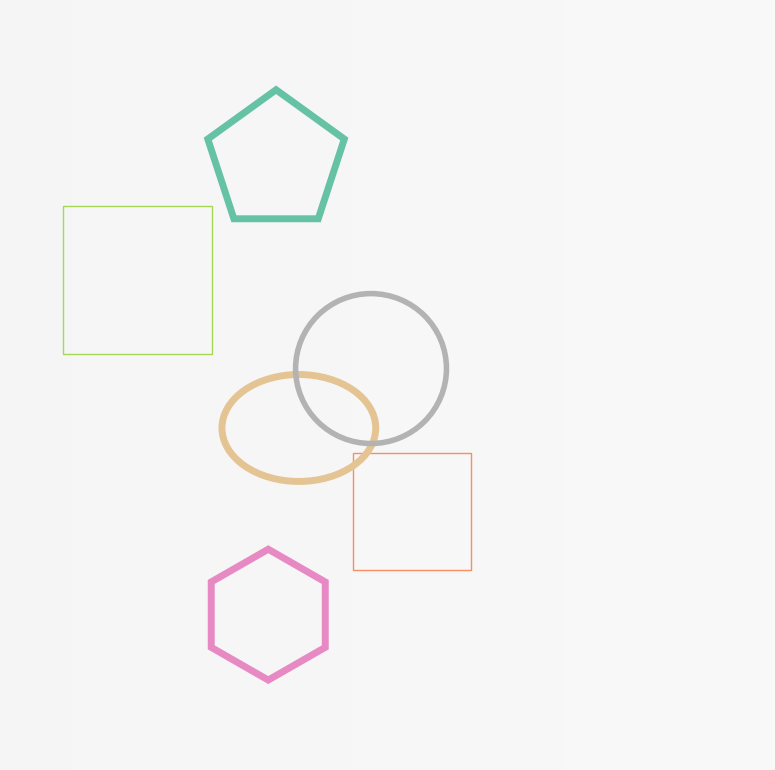[{"shape": "pentagon", "thickness": 2.5, "radius": 0.46, "center": [0.356, 0.791]}, {"shape": "square", "thickness": 0.5, "radius": 0.38, "center": [0.532, 0.336]}, {"shape": "hexagon", "thickness": 2.5, "radius": 0.42, "center": [0.346, 0.202]}, {"shape": "square", "thickness": 0.5, "radius": 0.48, "center": [0.178, 0.637]}, {"shape": "oval", "thickness": 2.5, "radius": 0.5, "center": [0.386, 0.444]}, {"shape": "circle", "thickness": 2, "radius": 0.49, "center": [0.479, 0.521]}]